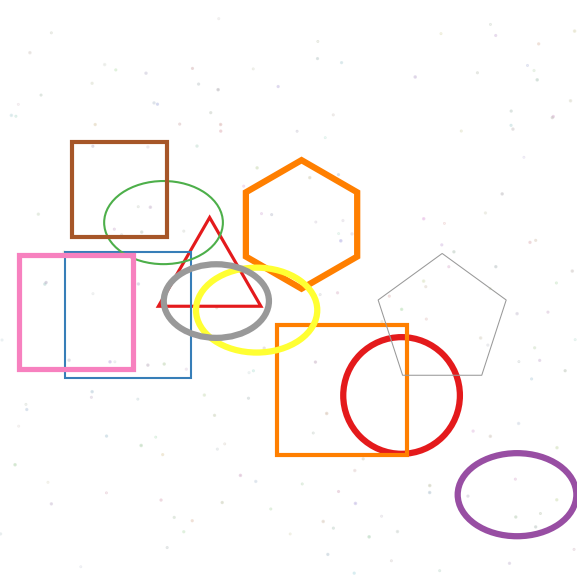[{"shape": "circle", "thickness": 3, "radius": 0.5, "center": [0.695, 0.314]}, {"shape": "triangle", "thickness": 1.5, "radius": 0.51, "center": [0.363, 0.52]}, {"shape": "square", "thickness": 1, "radius": 0.54, "center": [0.221, 0.453]}, {"shape": "oval", "thickness": 1, "radius": 0.51, "center": [0.283, 0.614]}, {"shape": "oval", "thickness": 3, "radius": 0.51, "center": [0.895, 0.143]}, {"shape": "hexagon", "thickness": 3, "radius": 0.56, "center": [0.522, 0.611]}, {"shape": "square", "thickness": 2, "radius": 0.56, "center": [0.592, 0.324]}, {"shape": "oval", "thickness": 3, "radius": 0.52, "center": [0.444, 0.462]}, {"shape": "square", "thickness": 2, "radius": 0.41, "center": [0.206, 0.672]}, {"shape": "square", "thickness": 2.5, "radius": 0.49, "center": [0.131, 0.459]}, {"shape": "oval", "thickness": 3, "radius": 0.46, "center": [0.375, 0.478]}, {"shape": "pentagon", "thickness": 0.5, "radius": 0.58, "center": [0.766, 0.444]}]